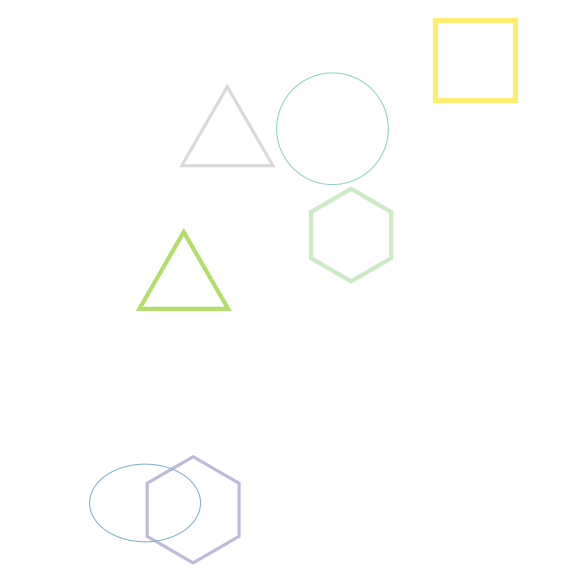[{"shape": "circle", "thickness": 0.5, "radius": 0.48, "center": [0.576, 0.776]}, {"shape": "hexagon", "thickness": 1.5, "radius": 0.46, "center": [0.334, 0.116]}, {"shape": "oval", "thickness": 0.5, "radius": 0.48, "center": [0.251, 0.128]}, {"shape": "triangle", "thickness": 2, "radius": 0.44, "center": [0.318, 0.509]}, {"shape": "triangle", "thickness": 1.5, "radius": 0.46, "center": [0.394, 0.758]}, {"shape": "hexagon", "thickness": 2, "radius": 0.4, "center": [0.608, 0.592]}, {"shape": "square", "thickness": 2.5, "radius": 0.35, "center": [0.822, 0.895]}]